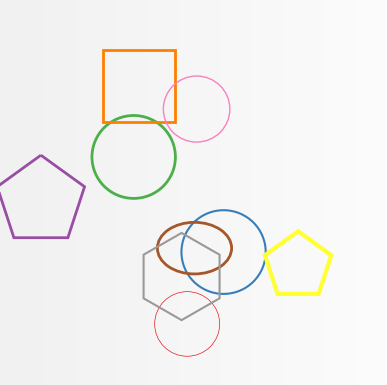[{"shape": "circle", "thickness": 0.5, "radius": 0.42, "center": [0.483, 0.159]}, {"shape": "circle", "thickness": 1.5, "radius": 0.54, "center": [0.577, 0.345]}, {"shape": "circle", "thickness": 2, "radius": 0.54, "center": [0.345, 0.592]}, {"shape": "pentagon", "thickness": 2, "radius": 0.59, "center": [0.106, 0.478]}, {"shape": "square", "thickness": 2, "radius": 0.46, "center": [0.359, 0.776]}, {"shape": "pentagon", "thickness": 3, "radius": 0.45, "center": [0.769, 0.309]}, {"shape": "oval", "thickness": 2, "radius": 0.48, "center": [0.502, 0.355]}, {"shape": "circle", "thickness": 1, "radius": 0.43, "center": [0.507, 0.717]}, {"shape": "hexagon", "thickness": 1.5, "radius": 0.57, "center": [0.469, 0.282]}]